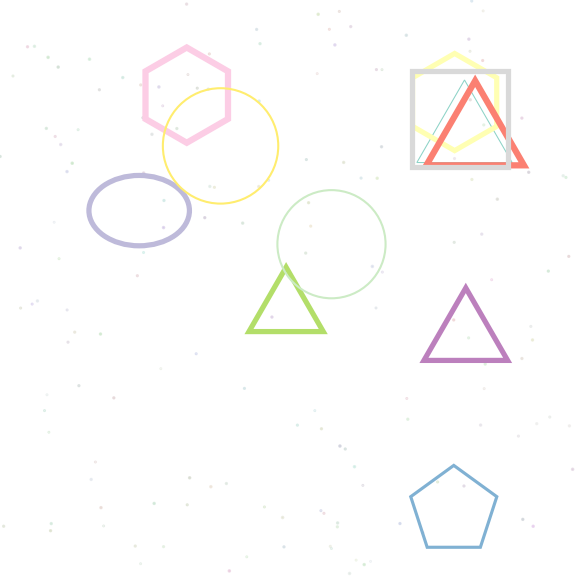[{"shape": "triangle", "thickness": 0.5, "radius": 0.48, "center": [0.804, 0.765]}, {"shape": "hexagon", "thickness": 2.5, "radius": 0.42, "center": [0.787, 0.822]}, {"shape": "oval", "thickness": 2.5, "radius": 0.44, "center": [0.241, 0.634]}, {"shape": "triangle", "thickness": 3, "radius": 0.49, "center": [0.823, 0.762]}, {"shape": "pentagon", "thickness": 1.5, "radius": 0.39, "center": [0.786, 0.115]}, {"shape": "triangle", "thickness": 2.5, "radius": 0.37, "center": [0.495, 0.462]}, {"shape": "hexagon", "thickness": 3, "radius": 0.41, "center": [0.323, 0.834]}, {"shape": "square", "thickness": 2.5, "radius": 0.41, "center": [0.797, 0.793]}, {"shape": "triangle", "thickness": 2.5, "radius": 0.42, "center": [0.807, 0.417]}, {"shape": "circle", "thickness": 1, "radius": 0.47, "center": [0.574, 0.576]}, {"shape": "circle", "thickness": 1, "radius": 0.5, "center": [0.382, 0.746]}]